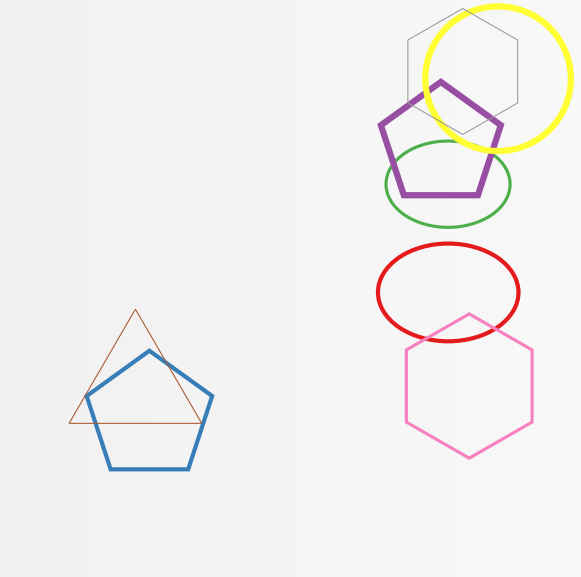[{"shape": "oval", "thickness": 2, "radius": 0.6, "center": [0.771, 0.493]}, {"shape": "pentagon", "thickness": 2, "radius": 0.57, "center": [0.257, 0.278]}, {"shape": "oval", "thickness": 1.5, "radius": 0.53, "center": [0.771, 0.68]}, {"shape": "pentagon", "thickness": 3, "radius": 0.54, "center": [0.758, 0.749]}, {"shape": "circle", "thickness": 3, "radius": 0.63, "center": [0.857, 0.863]}, {"shape": "triangle", "thickness": 0.5, "radius": 0.66, "center": [0.233, 0.332]}, {"shape": "hexagon", "thickness": 1.5, "radius": 0.62, "center": [0.807, 0.331]}, {"shape": "hexagon", "thickness": 0.5, "radius": 0.55, "center": [0.796, 0.875]}]